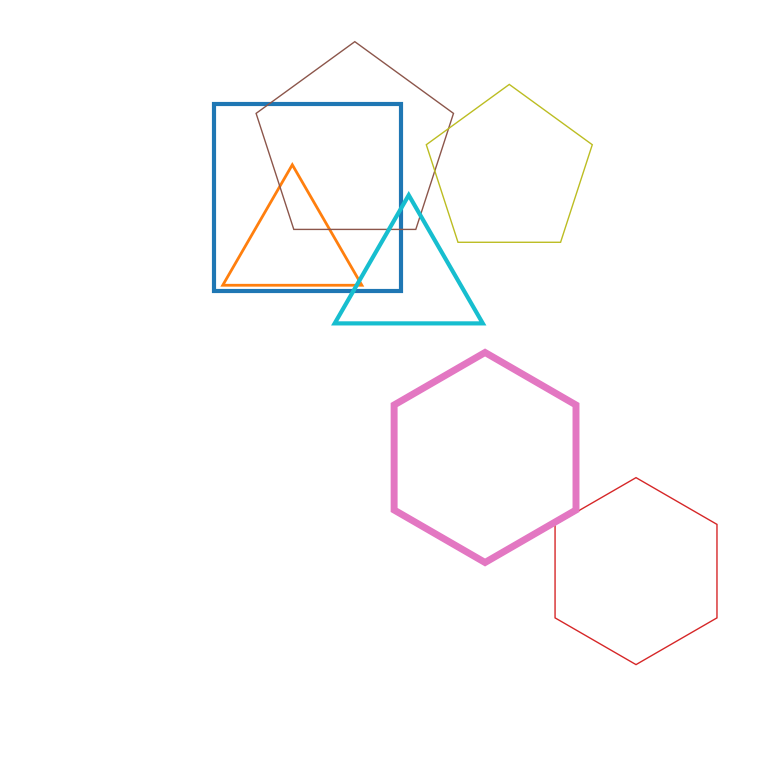[{"shape": "square", "thickness": 1.5, "radius": 0.61, "center": [0.4, 0.744]}, {"shape": "triangle", "thickness": 1, "radius": 0.52, "center": [0.38, 0.682]}, {"shape": "hexagon", "thickness": 0.5, "radius": 0.61, "center": [0.826, 0.258]}, {"shape": "pentagon", "thickness": 0.5, "radius": 0.67, "center": [0.461, 0.811]}, {"shape": "hexagon", "thickness": 2.5, "radius": 0.68, "center": [0.63, 0.406]}, {"shape": "pentagon", "thickness": 0.5, "radius": 0.57, "center": [0.661, 0.777]}, {"shape": "triangle", "thickness": 1.5, "radius": 0.56, "center": [0.531, 0.636]}]